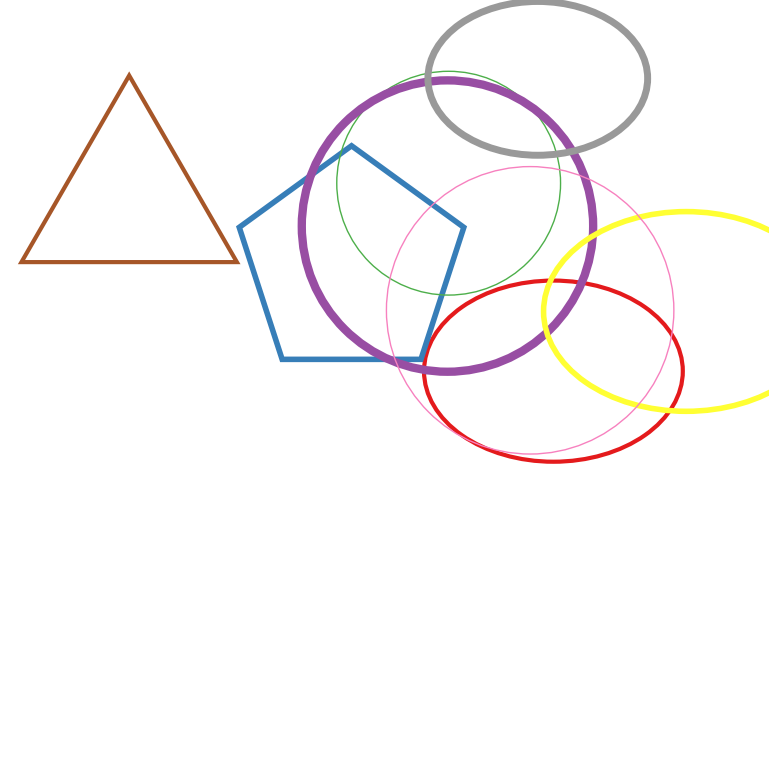[{"shape": "oval", "thickness": 1.5, "radius": 0.84, "center": [0.719, 0.518]}, {"shape": "pentagon", "thickness": 2, "radius": 0.77, "center": [0.457, 0.657]}, {"shape": "circle", "thickness": 0.5, "radius": 0.73, "center": [0.583, 0.762]}, {"shape": "circle", "thickness": 3, "radius": 0.95, "center": [0.581, 0.706]}, {"shape": "oval", "thickness": 2, "radius": 0.93, "center": [0.891, 0.596]}, {"shape": "triangle", "thickness": 1.5, "radius": 0.81, "center": [0.168, 0.74]}, {"shape": "circle", "thickness": 0.5, "radius": 0.93, "center": [0.688, 0.597]}, {"shape": "oval", "thickness": 2.5, "radius": 0.71, "center": [0.698, 0.898]}]